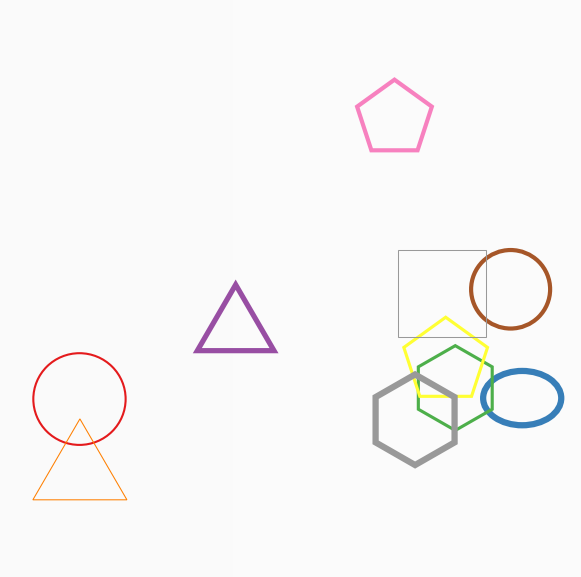[{"shape": "circle", "thickness": 1, "radius": 0.4, "center": [0.137, 0.308]}, {"shape": "oval", "thickness": 3, "radius": 0.34, "center": [0.898, 0.31]}, {"shape": "hexagon", "thickness": 1.5, "radius": 0.37, "center": [0.783, 0.327]}, {"shape": "triangle", "thickness": 2.5, "radius": 0.38, "center": [0.405, 0.43]}, {"shape": "triangle", "thickness": 0.5, "radius": 0.47, "center": [0.137, 0.18]}, {"shape": "pentagon", "thickness": 1.5, "radius": 0.38, "center": [0.767, 0.374]}, {"shape": "circle", "thickness": 2, "radius": 0.34, "center": [0.878, 0.498]}, {"shape": "pentagon", "thickness": 2, "radius": 0.34, "center": [0.679, 0.794]}, {"shape": "square", "thickness": 0.5, "radius": 0.38, "center": [0.76, 0.491]}, {"shape": "hexagon", "thickness": 3, "radius": 0.39, "center": [0.714, 0.272]}]